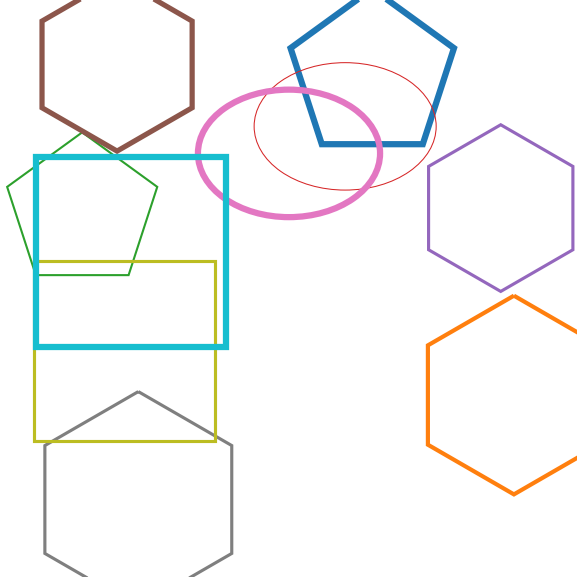[{"shape": "pentagon", "thickness": 3, "radius": 0.74, "center": [0.645, 0.87]}, {"shape": "hexagon", "thickness": 2, "radius": 0.86, "center": [0.89, 0.315]}, {"shape": "pentagon", "thickness": 1, "radius": 0.68, "center": [0.142, 0.633]}, {"shape": "oval", "thickness": 0.5, "radius": 0.79, "center": [0.598, 0.78]}, {"shape": "hexagon", "thickness": 1.5, "radius": 0.72, "center": [0.867, 0.639]}, {"shape": "hexagon", "thickness": 2.5, "radius": 0.75, "center": [0.203, 0.888]}, {"shape": "oval", "thickness": 3, "radius": 0.79, "center": [0.5, 0.734]}, {"shape": "hexagon", "thickness": 1.5, "radius": 0.93, "center": [0.24, 0.134]}, {"shape": "square", "thickness": 1.5, "radius": 0.78, "center": [0.215, 0.392]}, {"shape": "square", "thickness": 3, "radius": 0.82, "center": [0.227, 0.563]}]